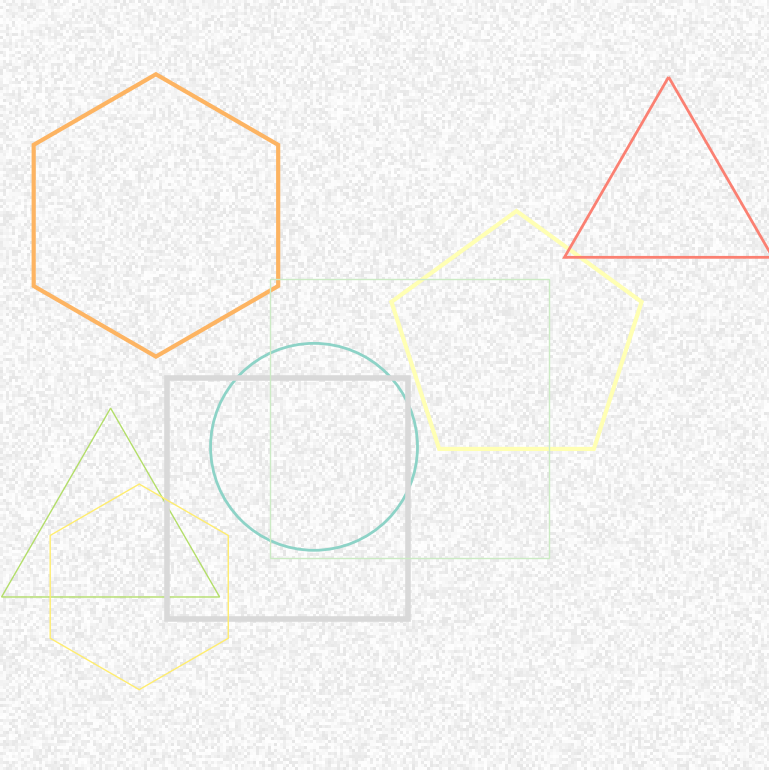[{"shape": "circle", "thickness": 1, "radius": 0.67, "center": [0.408, 0.42]}, {"shape": "pentagon", "thickness": 1.5, "radius": 0.85, "center": [0.671, 0.555]}, {"shape": "triangle", "thickness": 1, "radius": 0.78, "center": [0.868, 0.744]}, {"shape": "hexagon", "thickness": 1.5, "radius": 0.92, "center": [0.203, 0.72]}, {"shape": "triangle", "thickness": 0.5, "radius": 0.82, "center": [0.144, 0.306]}, {"shape": "square", "thickness": 2, "radius": 0.78, "center": [0.374, 0.353]}, {"shape": "square", "thickness": 0.5, "radius": 0.91, "center": [0.532, 0.457]}, {"shape": "hexagon", "thickness": 0.5, "radius": 0.67, "center": [0.181, 0.238]}]